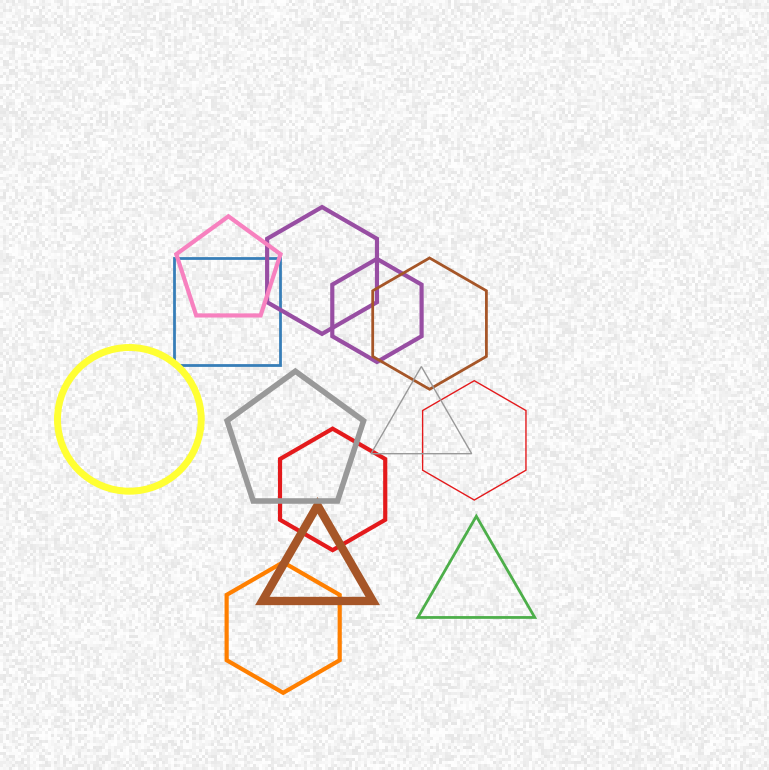[{"shape": "hexagon", "thickness": 1.5, "radius": 0.39, "center": [0.432, 0.364]}, {"shape": "hexagon", "thickness": 0.5, "radius": 0.39, "center": [0.616, 0.428]}, {"shape": "square", "thickness": 1, "radius": 0.35, "center": [0.295, 0.595]}, {"shape": "triangle", "thickness": 1, "radius": 0.44, "center": [0.619, 0.242]}, {"shape": "hexagon", "thickness": 1.5, "radius": 0.33, "center": [0.49, 0.597]}, {"shape": "hexagon", "thickness": 1.5, "radius": 0.41, "center": [0.418, 0.649]}, {"shape": "hexagon", "thickness": 1.5, "radius": 0.42, "center": [0.368, 0.185]}, {"shape": "circle", "thickness": 2.5, "radius": 0.47, "center": [0.168, 0.455]}, {"shape": "hexagon", "thickness": 1, "radius": 0.43, "center": [0.558, 0.58]}, {"shape": "triangle", "thickness": 3, "radius": 0.41, "center": [0.412, 0.261]}, {"shape": "pentagon", "thickness": 1.5, "radius": 0.36, "center": [0.297, 0.648]}, {"shape": "triangle", "thickness": 0.5, "radius": 0.38, "center": [0.547, 0.449]}, {"shape": "pentagon", "thickness": 2, "radius": 0.47, "center": [0.384, 0.425]}]